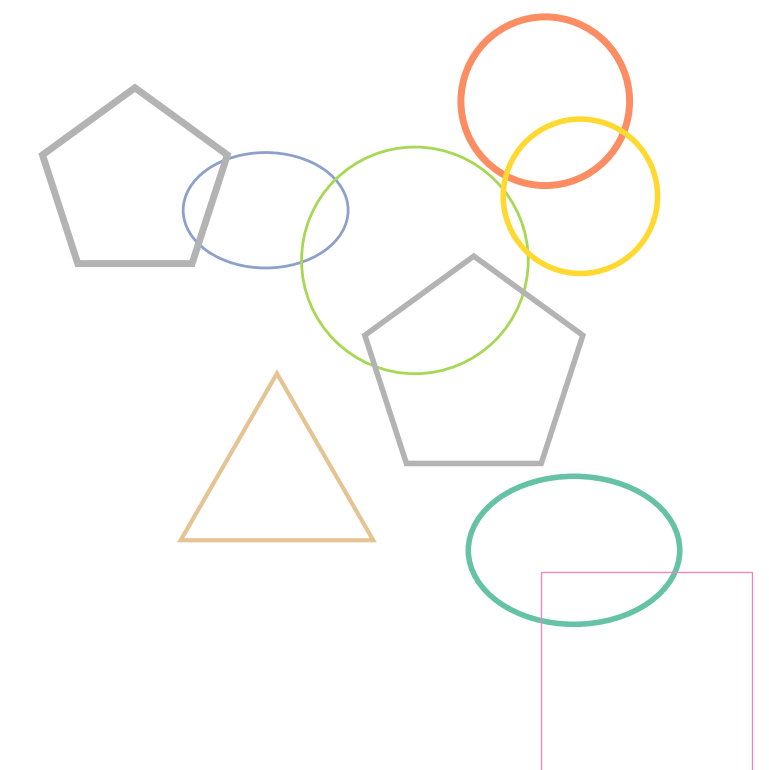[{"shape": "oval", "thickness": 2, "radius": 0.69, "center": [0.745, 0.285]}, {"shape": "circle", "thickness": 2.5, "radius": 0.55, "center": [0.708, 0.869]}, {"shape": "oval", "thickness": 1, "radius": 0.54, "center": [0.345, 0.727]}, {"shape": "square", "thickness": 0.5, "radius": 0.69, "center": [0.84, 0.12]}, {"shape": "circle", "thickness": 1, "radius": 0.74, "center": [0.539, 0.662]}, {"shape": "circle", "thickness": 2, "radius": 0.5, "center": [0.754, 0.745]}, {"shape": "triangle", "thickness": 1.5, "radius": 0.72, "center": [0.36, 0.371]}, {"shape": "pentagon", "thickness": 2.5, "radius": 0.63, "center": [0.175, 0.76]}, {"shape": "pentagon", "thickness": 2, "radius": 0.74, "center": [0.615, 0.519]}]